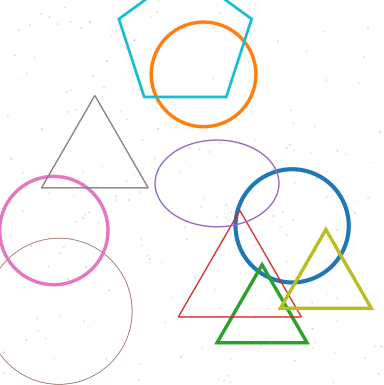[{"shape": "circle", "thickness": 3, "radius": 0.74, "center": [0.759, 0.413]}, {"shape": "circle", "thickness": 2.5, "radius": 0.68, "center": [0.529, 0.807]}, {"shape": "triangle", "thickness": 2.5, "radius": 0.67, "center": [0.681, 0.177]}, {"shape": "triangle", "thickness": 1, "radius": 0.92, "center": [0.623, 0.269]}, {"shape": "oval", "thickness": 1, "radius": 0.8, "center": [0.564, 0.524]}, {"shape": "circle", "thickness": 0.5, "radius": 0.95, "center": [0.153, 0.192]}, {"shape": "circle", "thickness": 2.5, "radius": 0.7, "center": [0.14, 0.401]}, {"shape": "triangle", "thickness": 1, "radius": 0.8, "center": [0.246, 0.592]}, {"shape": "triangle", "thickness": 2.5, "radius": 0.68, "center": [0.846, 0.267]}, {"shape": "pentagon", "thickness": 2, "radius": 0.91, "center": [0.481, 0.895]}]